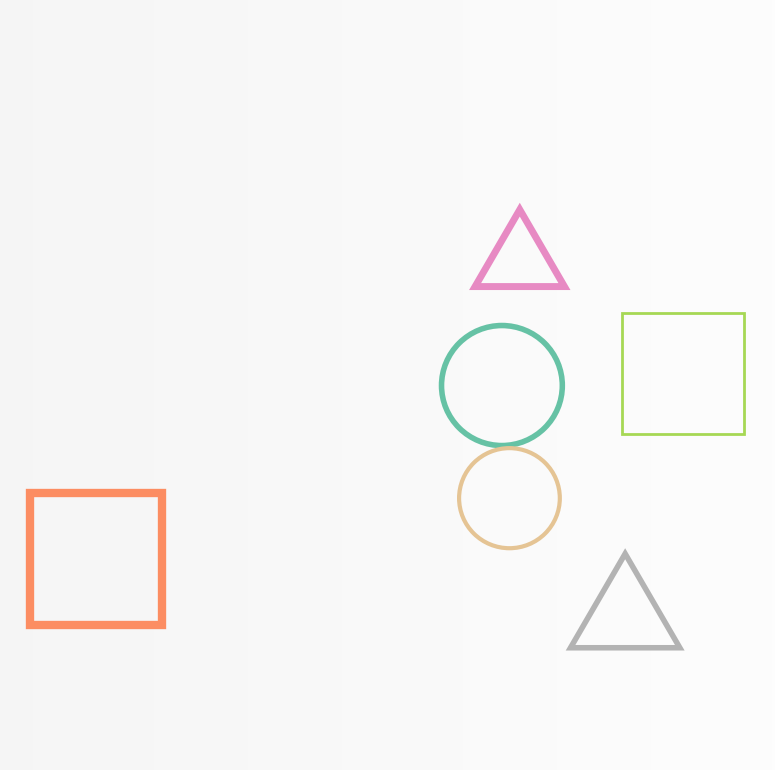[{"shape": "circle", "thickness": 2, "radius": 0.39, "center": [0.648, 0.499]}, {"shape": "square", "thickness": 3, "radius": 0.43, "center": [0.124, 0.274]}, {"shape": "triangle", "thickness": 2.5, "radius": 0.33, "center": [0.671, 0.661]}, {"shape": "square", "thickness": 1, "radius": 0.39, "center": [0.881, 0.515]}, {"shape": "circle", "thickness": 1.5, "radius": 0.32, "center": [0.657, 0.353]}, {"shape": "triangle", "thickness": 2, "radius": 0.41, "center": [0.807, 0.199]}]